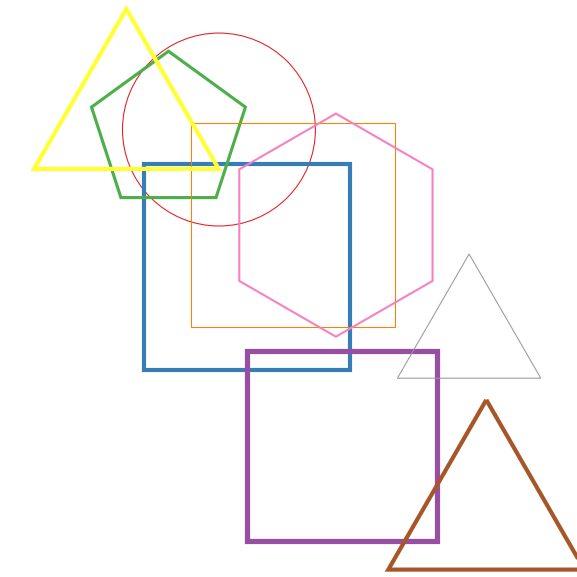[{"shape": "circle", "thickness": 0.5, "radius": 0.84, "center": [0.379, 0.775]}, {"shape": "square", "thickness": 2, "radius": 0.89, "center": [0.428, 0.537]}, {"shape": "pentagon", "thickness": 1.5, "radius": 0.7, "center": [0.292, 0.77]}, {"shape": "square", "thickness": 2.5, "radius": 0.82, "center": [0.592, 0.227]}, {"shape": "square", "thickness": 0.5, "radius": 0.88, "center": [0.507, 0.61]}, {"shape": "triangle", "thickness": 2, "radius": 0.92, "center": [0.219, 0.799]}, {"shape": "triangle", "thickness": 2, "radius": 0.98, "center": [0.842, 0.111]}, {"shape": "hexagon", "thickness": 1, "radius": 0.97, "center": [0.582, 0.609]}, {"shape": "triangle", "thickness": 0.5, "radius": 0.72, "center": [0.812, 0.416]}]